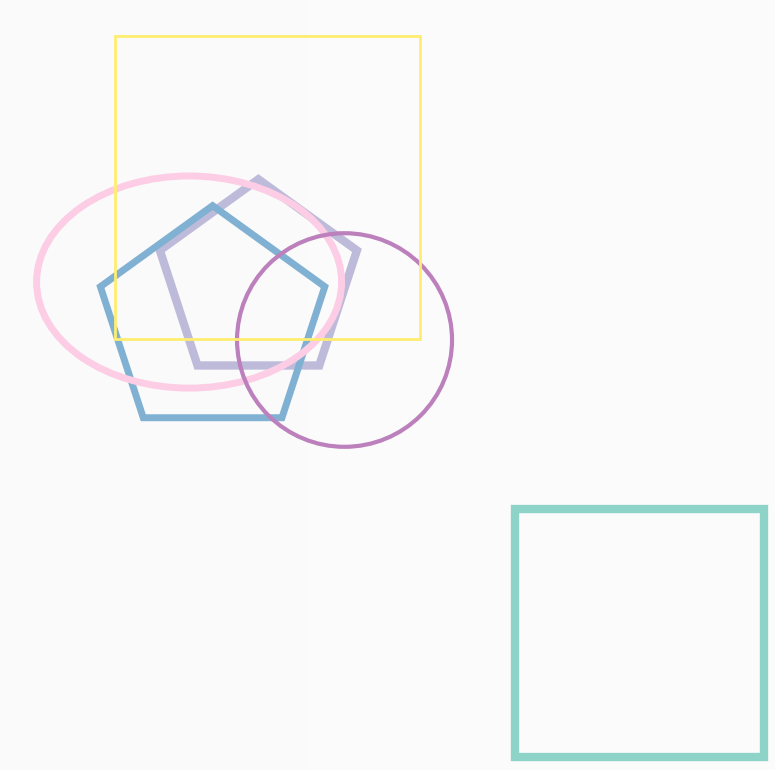[{"shape": "square", "thickness": 3, "radius": 0.8, "center": [0.825, 0.178]}, {"shape": "pentagon", "thickness": 3, "radius": 0.67, "center": [0.333, 0.633]}, {"shape": "pentagon", "thickness": 2.5, "radius": 0.76, "center": [0.274, 0.581]}, {"shape": "oval", "thickness": 2.5, "radius": 0.98, "center": [0.244, 0.634]}, {"shape": "circle", "thickness": 1.5, "radius": 0.69, "center": [0.445, 0.558]}, {"shape": "square", "thickness": 1, "radius": 0.98, "center": [0.345, 0.757]}]